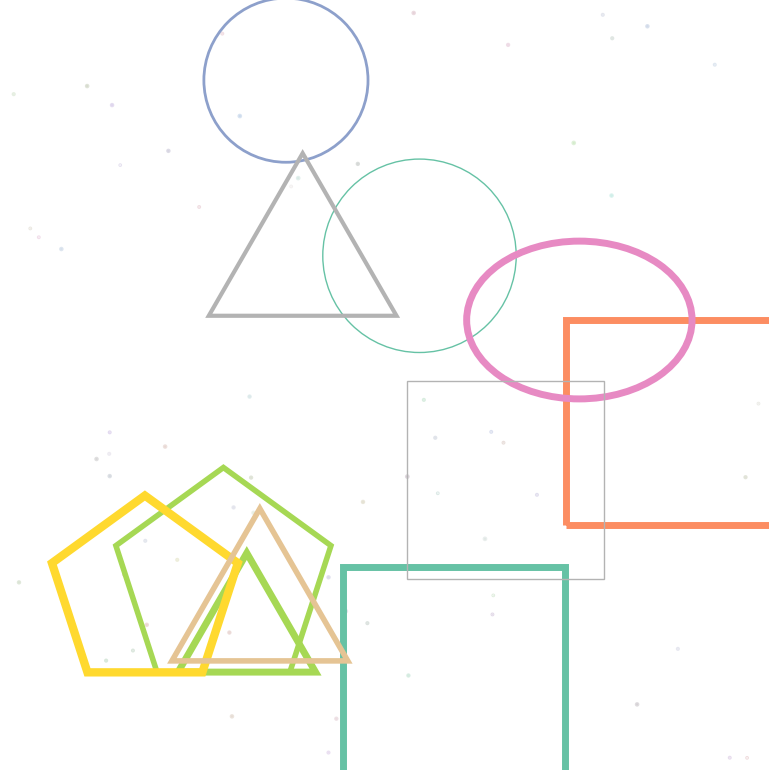[{"shape": "circle", "thickness": 0.5, "radius": 0.63, "center": [0.545, 0.668]}, {"shape": "square", "thickness": 2.5, "radius": 0.72, "center": [0.59, 0.119]}, {"shape": "square", "thickness": 2.5, "radius": 0.66, "center": [0.868, 0.451]}, {"shape": "circle", "thickness": 1, "radius": 0.53, "center": [0.371, 0.896]}, {"shape": "oval", "thickness": 2.5, "radius": 0.73, "center": [0.752, 0.584]}, {"shape": "triangle", "thickness": 2.5, "radius": 0.52, "center": [0.32, 0.179]}, {"shape": "pentagon", "thickness": 2, "radius": 0.73, "center": [0.29, 0.246]}, {"shape": "pentagon", "thickness": 3, "radius": 0.63, "center": [0.188, 0.23]}, {"shape": "triangle", "thickness": 2, "radius": 0.66, "center": [0.337, 0.208]}, {"shape": "triangle", "thickness": 1.5, "radius": 0.7, "center": [0.393, 0.66]}, {"shape": "square", "thickness": 0.5, "radius": 0.64, "center": [0.657, 0.377]}]